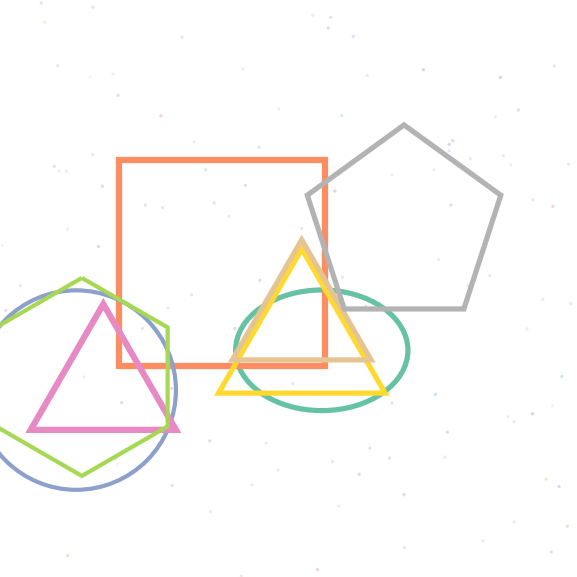[{"shape": "oval", "thickness": 2.5, "radius": 0.75, "center": [0.557, 0.393]}, {"shape": "square", "thickness": 3, "radius": 0.89, "center": [0.384, 0.544]}, {"shape": "circle", "thickness": 2, "radius": 0.86, "center": [0.132, 0.324]}, {"shape": "triangle", "thickness": 3, "radius": 0.73, "center": [0.179, 0.327]}, {"shape": "hexagon", "thickness": 2, "radius": 0.86, "center": [0.142, 0.346]}, {"shape": "triangle", "thickness": 2.5, "radius": 0.83, "center": [0.523, 0.402]}, {"shape": "triangle", "thickness": 2.5, "radius": 0.69, "center": [0.522, 0.445]}, {"shape": "pentagon", "thickness": 2.5, "radius": 0.88, "center": [0.7, 0.607]}]